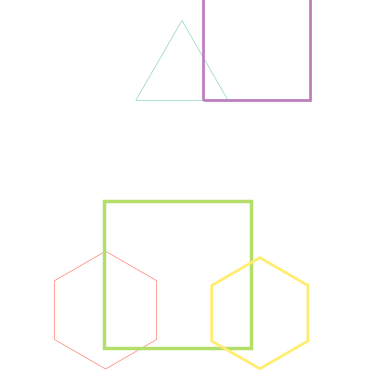[{"shape": "triangle", "thickness": 0.5, "radius": 0.69, "center": [0.473, 0.808]}, {"shape": "hexagon", "thickness": 0.5, "radius": 0.76, "center": [0.274, 0.195]}, {"shape": "square", "thickness": 2.5, "radius": 0.96, "center": [0.461, 0.287]}, {"shape": "square", "thickness": 2, "radius": 0.69, "center": [0.667, 0.879]}, {"shape": "hexagon", "thickness": 2, "radius": 0.72, "center": [0.675, 0.186]}]